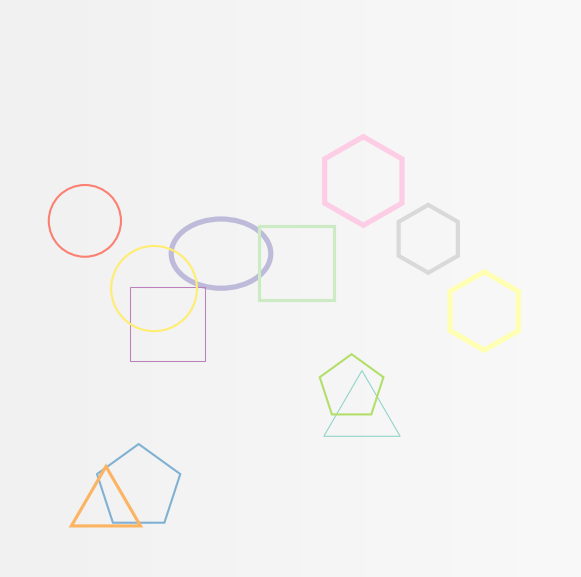[{"shape": "triangle", "thickness": 0.5, "radius": 0.38, "center": [0.623, 0.282]}, {"shape": "hexagon", "thickness": 2.5, "radius": 0.34, "center": [0.833, 0.461]}, {"shape": "oval", "thickness": 2.5, "radius": 0.43, "center": [0.38, 0.56]}, {"shape": "circle", "thickness": 1, "radius": 0.31, "center": [0.146, 0.617]}, {"shape": "pentagon", "thickness": 1, "radius": 0.38, "center": [0.239, 0.155]}, {"shape": "triangle", "thickness": 1.5, "radius": 0.34, "center": [0.182, 0.123]}, {"shape": "pentagon", "thickness": 1, "radius": 0.29, "center": [0.605, 0.328]}, {"shape": "hexagon", "thickness": 2.5, "radius": 0.38, "center": [0.625, 0.686]}, {"shape": "hexagon", "thickness": 2, "radius": 0.29, "center": [0.737, 0.586]}, {"shape": "square", "thickness": 0.5, "radius": 0.32, "center": [0.288, 0.438]}, {"shape": "square", "thickness": 1.5, "radius": 0.32, "center": [0.51, 0.544]}, {"shape": "circle", "thickness": 1, "radius": 0.37, "center": [0.265, 0.499]}]